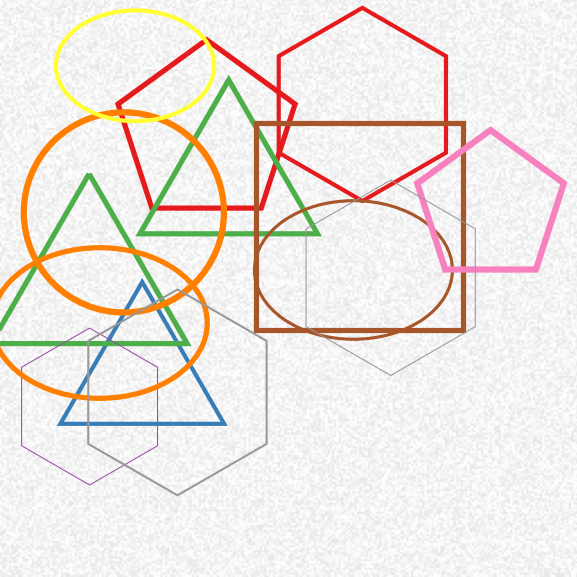[{"shape": "pentagon", "thickness": 2.5, "radius": 0.81, "center": [0.358, 0.769]}, {"shape": "hexagon", "thickness": 2, "radius": 0.84, "center": [0.627, 0.818]}, {"shape": "triangle", "thickness": 2, "radius": 0.82, "center": [0.246, 0.347]}, {"shape": "triangle", "thickness": 2.5, "radius": 0.89, "center": [0.396, 0.683]}, {"shape": "triangle", "thickness": 2.5, "radius": 0.98, "center": [0.154, 0.502]}, {"shape": "hexagon", "thickness": 0.5, "radius": 0.68, "center": [0.155, 0.295]}, {"shape": "circle", "thickness": 3, "radius": 0.87, "center": [0.215, 0.631]}, {"shape": "oval", "thickness": 2.5, "radius": 0.93, "center": [0.173, 0.44]}, {"shape": "oval", "thickness": 2, "radius": 0.68, "center": [0.234, 0.885]}, {"shape": "oval", "thickness": 1.5, "radius": 0.86, "center": [0.612, 0.532]}, {"shape": "square", "thickness": 2.5, "radius": 0.9, "center": [0.623, 0.606]}, {"shape": "pentagon", "thickness": 3, "radius": 0.67, "center": [0.849, 0.64]}, {"shape": "hexagon", "thickness": 0.5, "radius": 0.85, "center": [0.677, 0.518]}, {"shape": "hexagon", "thickness": 1, "radius": 0.89, "center": [0.307, 0.32]}]